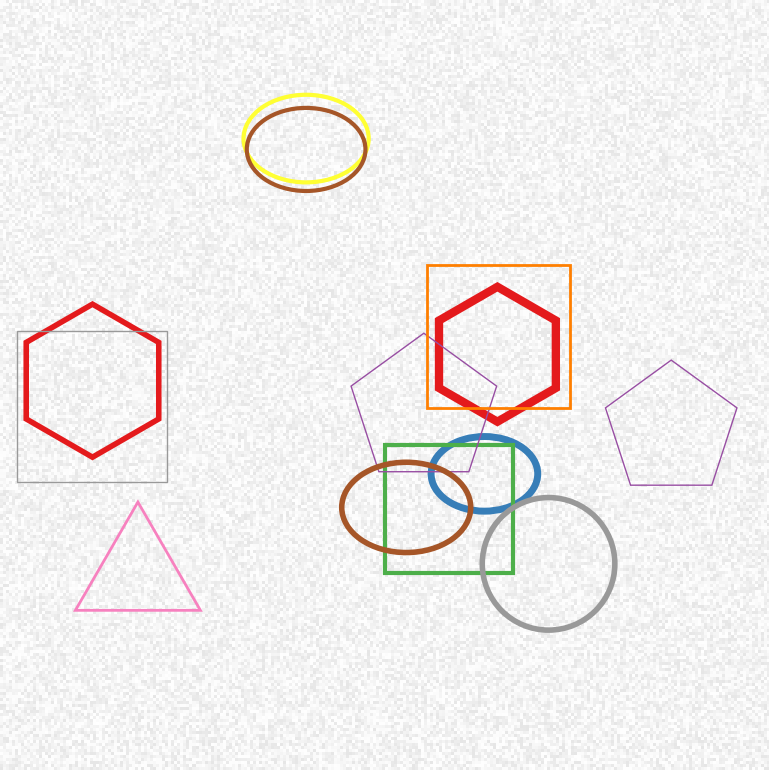[{"shape": "hexagon", "thickness": 3, "radius": 0.44, "center": [0.646, 0.54]}, {"shape": "hexagon", "thickness": 2, "radius": 0.5, "center": [0.12, 0.506]}, {"shape": "oval", "thickness": 2.5, "radius": 0.35, "center": [0.629, 0.385]}, {"shape": "square", "thickness": 1.5, "radius": 0.42, "center": [0.583, 0.339]}, {"shape": "pentagon", "thickness": 0.5, "radius": 0.5, "center": [0.55, 0.468]}, {"shape": "pentagon", "thickness": 0.5, "radius": 0.45, "center": [0.872, 0.443]}, {"shape": "square", "thickness": 1, "radius": 0.46, "center": [0.648, 0.563]}, {"shape": "oval", "thickness": 1.5, "radius": 0.41, "center": [0.398, 0.82]}, {"shape": "oval", "thickness": 2, "radius": 0.42, "center": [0.528, 0.341]}, {"shape": "oval", "thickness": 1.5, "radius": 0.39, "center": [0.398, 0.806]}, {"shape": "triangle", "thickness": 1, "radius": 0.47, "center": [0.179, 0.254]}, {"shape": "square", "thickness": 0.5, "radius": 0.49, "center": [0.119, 0.472]}, {"shape": "circle", "thickness": 2, "radius": 0.43, "center": [0.712, 0.268]}]